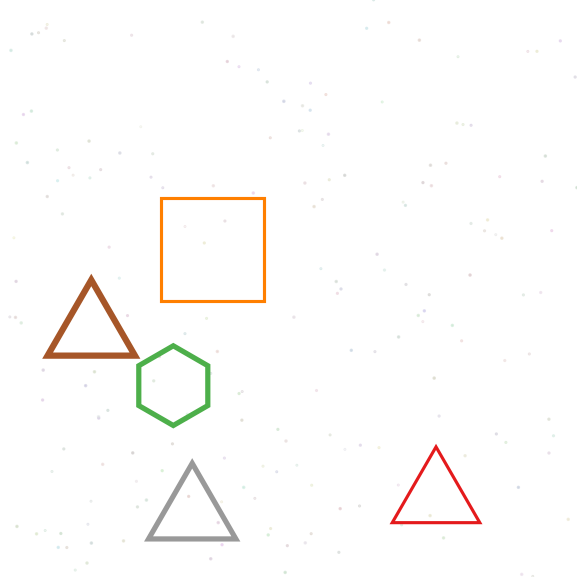[{"shape": "triangle", "thickness": 1.5, "radius": 0.44, "center": [0.755, 0.138]}, {"shape": "hexagon", "thickness": 2.5, "radius": 0.34, "center": [0.3, 0.331]}, {"shape": "square", "thickness": 1.5, "radius": 0.45, "center": [0.368, 0.567]}, {"shape": "triangle", "thickness": 3, "radius": 0.44, "center": [0.158, 0.427]}, {"shape": "triangle", "thickness": 2.5, "radius": 0.44, "center": [0.333, 0.11]}]